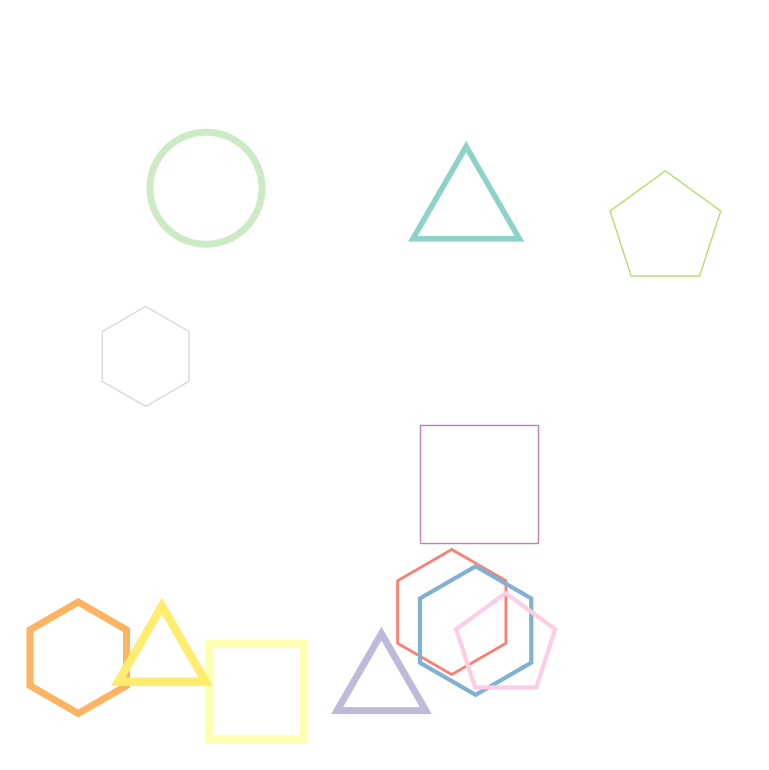[{"shape": "triangle", "thickness": 2, "radius": 0.4, "center": [0.605, 0.73]}, {"shape": "square", "thickness": 3, "radius": 0.31, "center": [0.333, 0.101]}, {"shape": "triangle", "thickness": 2.5, "radius": 0.33, "center": [0.495, 0.11]}, {"shape": "hexagon", "thickness": 1, "radius": 0.41, "center": [0.587, 0.205]}, {"shape": "hexagon", "thickness": 1.5, "radius": 0.42, "center": [0.618, 0.181]}, {"shape": "hexagon", "thickness": 2.5, "radius": 0.36, "center": [0.102, 0.146]}, {"shape": "pentagon", "thickness": 0.5, "radius": 0.38, "center": [0.864, 0.703]}, {"shape": "pentagon", "thickness": 1.5, "radius": 0.34, "center": [0.657, 0.162]}, {"shape": "hexagon", "thickness": 0.5, "radius": 0.32, "center": [0.189, 0.537]}, {"shape": "square", "thickness": 0.5, "radius": 0.38, "center": [0.622, 0.371]}, {"shape": "circle", "thickness": 2.5, "radius": 0.36, "center": [0.267, 0.756]}, {"shape": "triangle", "thickness": 3, "radius": 0.33, "center": [0.21, 0.147]}]